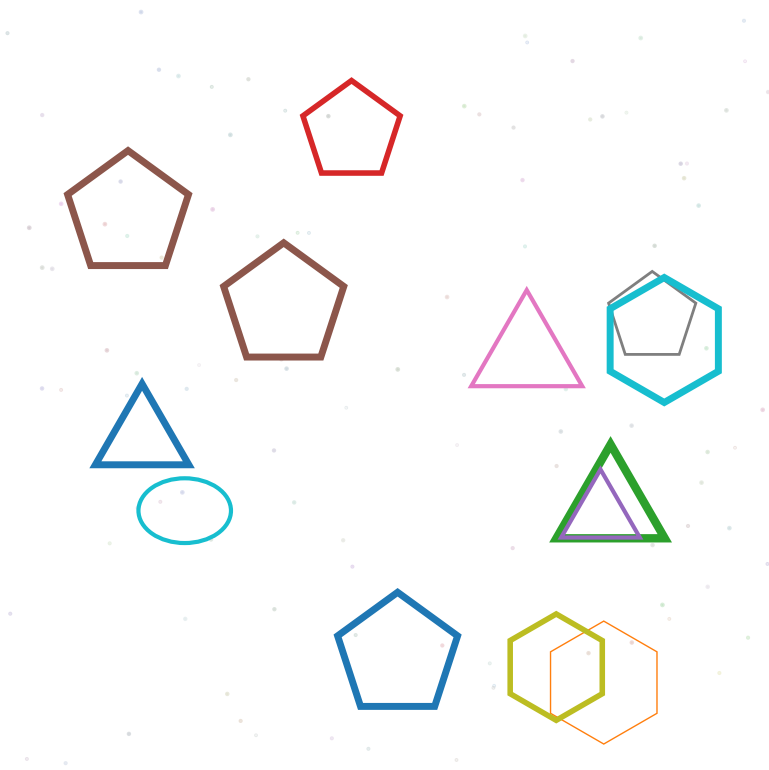[{"shape": "pentagon", "thickness": 2.5, "radius": 0.41, "center": [0.516, 0.149]}, {"shape": "triangle", "thickness": 2.5, "radius": 0.35, "center": [0.185, 0.431]}, {"shape": "hexagon", "thickness": 0.5, "radius": 0.4, "center": [0.784, 0.114]}, {"shape": "triangle", "thickness": 3, "radius": 0.41, "center": [0.793, 0.342]}, {"shape": "pentagon", "thickness": 2, "radius": 0.33, "center": [0.457, 0.829]}, {"shape": "triangle", "thickness": 1.5, "radius": 0.3, "center": [0.78, 0.331]}, {"shape": "pentagon", "thickness": 2.5, "radius": 0.41, "center": [0.166, 0.722]}, {"shape": "pentagon", "thickness": 2.5, "radius": 0.41, "center": [0.368, 0.603]}, {"shape": "triangle", "thickness": 1.5, "radius": 0.42, "center": [0.684, 0.54]}, {"shape": "pentagon", "thickness": 1, "radius": 0.3, "center": [0.847, 0.588]}, {"shape": "hexagon", "thickness": 2, "radius": 0.35, "center": [0.722, 0.134]}, {"shape": "oval", "thickness": 1.5, "radius": 0.3, "center": [0.24, 0.337]}, {"shape": "hexagon", "thickness": 2.5, "radius": 0.41, "center": [0.863, 0.558]}]